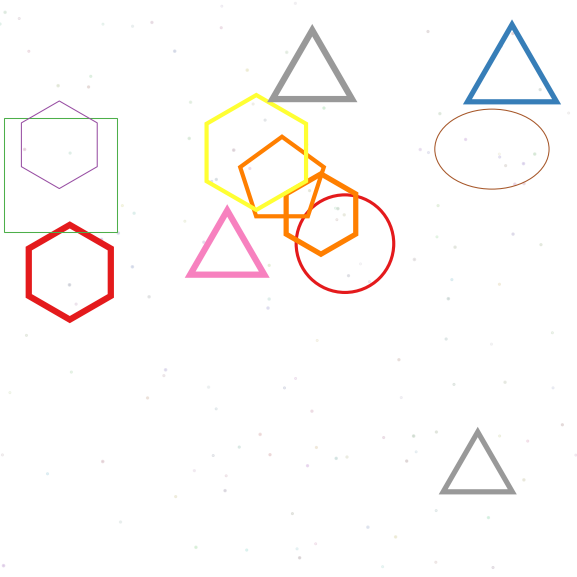[{"shape": "hexagon", "thickness": 3, "radius": 0.41, "center": [0.121, 0.528]}, {"shape": "circle", "thickness": 1.5, "radius": 0.42, "center": [0.597, 0.577]}, {"shape": "triangle", "thickness": 2.5, "radius": 0.45, "center": [0.887, 0.867]}, {"shape": "square", "thickness": 0.5, "radius": 0.49, "center": [0.104, 0.696]}, {"shape": "hexagon", "thickness": 0.5, "radius": 0.38, "center": [0.103, 0.748]}, {"shape": "hexagon", "thickness": 2.5, "radius": 0.35, "center": [0.556, 0.629]}, {"shape": "pentagon", "thickness": 2, "radius": 0.38, "center": [0.488, 0.686]}, {"shape": "hexagon", "thickness": 2, "radius": 0.5, "center": [0.444, 0.735]}, {"shape": "oval", "thickness": 0.5, "radius": 0.49, "center": [0.852, 0.741]}, {"shape": "triangle", "thickness": 3, "radius": 0.37, "center": [0.393, 0.561]}, {"shape": "triangle", "thickness": 2.5, "radius": 0.35, "center": [0.827, 0.182]}, {"shape": "triangle", "thickness": 3, "radius": 0.4, "center": [0.541, 0.867]}]